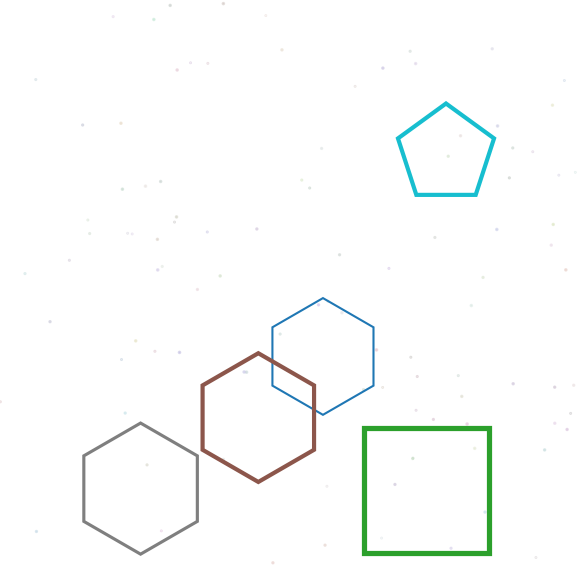[{"shape": "hexagon", "thickness": 1, "radius": 0.51, "center": [0.559, 0.382]}, {"shape": "square", "thickness": 2.5, "radius": 0.54, "center": [0.739, 0.15]}, {"shape": "hexagon", "thickness": 2, "radius": 0.56, "center": [0.447, 0.276]}, {"shape": "hexagon", "thickness": 1.5, "radius": 0.57, "center": [0.243, 0.153]}, {"shape": "pentagon", "thickness": 2, "radius": 0.44, "center": [0.772, 0.732]}]